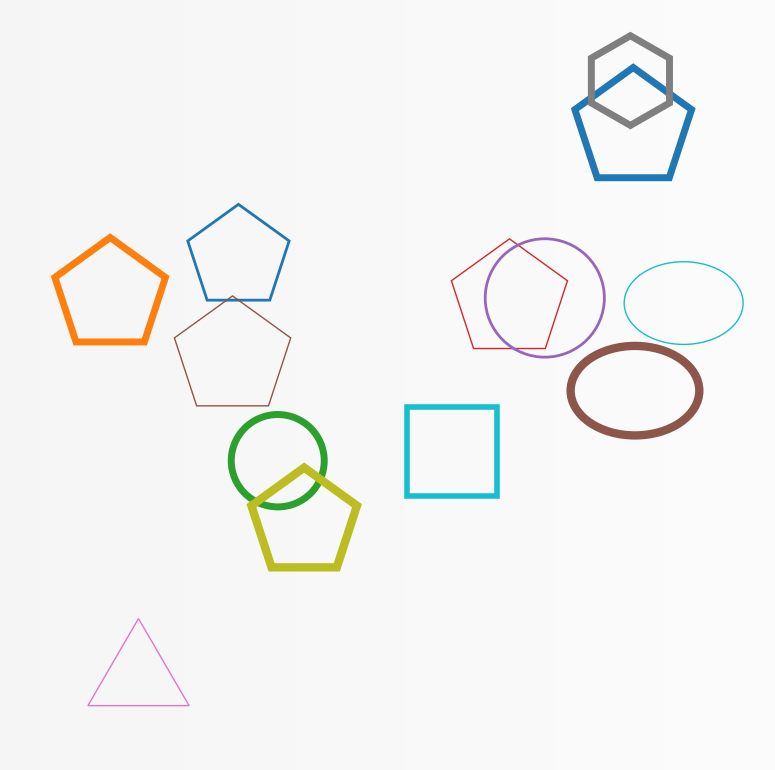[{"shape": "pentagon", "thickness": 2.5, "radius": 0.4, "center": [0.817, 0.833]}, {"shape": "pentagon", "thickness": 1, "radius": 0.34, "center": [0.308, 0.666]}, {"shape": "pentagon", "thickness": 2.5, "radius": 0.37, "center": [0.142, 0.617]}, {"shape": "circle", "thickness": 2.5, "radius": 0.3, "center": [0.358, 0.402]}, {"shape": "pentagon", "thickness": 0.5, "radius": 0.39, "center": [0.657, 0.611]}, {"shape": "circle", "thickness": 1, "radius": 0.38, "center": [0.703, 0.613]}, {"shape": "oval", "thickness": 3, "radius": 0.42, "center": [0.819, 0.493]}, {"shape": "pentagon", "thickness": 0.5, "radius": 0.39, "center": [0.3, 0.537]}, {"shape": "triangle", "thickness": 0.5, "radius": 0.38, "center": [0.179, 0.121]}, {"shape": "hexagon", "thickness": 2.5, "radius": 0.29, "center": [0.813, 0.895]}, {"shape": "pentagon", "thickness": 3, "radius": 0.36, "center": [0.392, 0.321]}, {"shape": "square", "thickness": 2, "radius": 0.29, "center": [0.583, 0.414]}, {"shape": "oval", "thickness": 0.5, "radius": 0.38, "center": [0.882, 0.606]}]